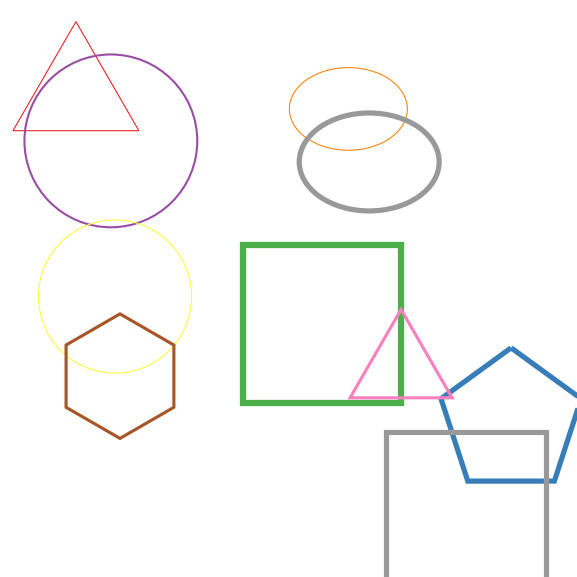[{"shape": "triangle", "thickness": 0.5, "radius": 0.63, "center": [0.131, 0.836]}, {"shape": "pentagon", "thickness": 2.5, "radius": 0.64, "center": [0.885, 0.269]}, {"shape": "square", "thickness": 3, "radius": 0.68, "center": [0.557, 0.438]}, {"shape": "circle", "thickness": 1, "radius": 0.75, "center": [0.192, 0.755]}, {"shape": "oval", "thickness": 0.5, "radius": 0.51, "center": [0.603, 0.811]}, {"shape": "circle", "thickness": 0.5, "radius": 0.66, "center": [0.199, 0.486]}, {"shape": "hexagon", "thickness": 1.5, "radius": 0.54, "center": [0.208, 0.348]}, {"shape": "triangle", "thickness": 1.5, "radius": 0.51, "center": [0.695, 0.361]}, {"shape": "oval", "thickness": 2.5, "radius": 0.61, "center": [0.639, 0.719]}, {"shape": "square", "thickness": 2.5, "radius": 0.69, "center": [0.807, 0.112]}]